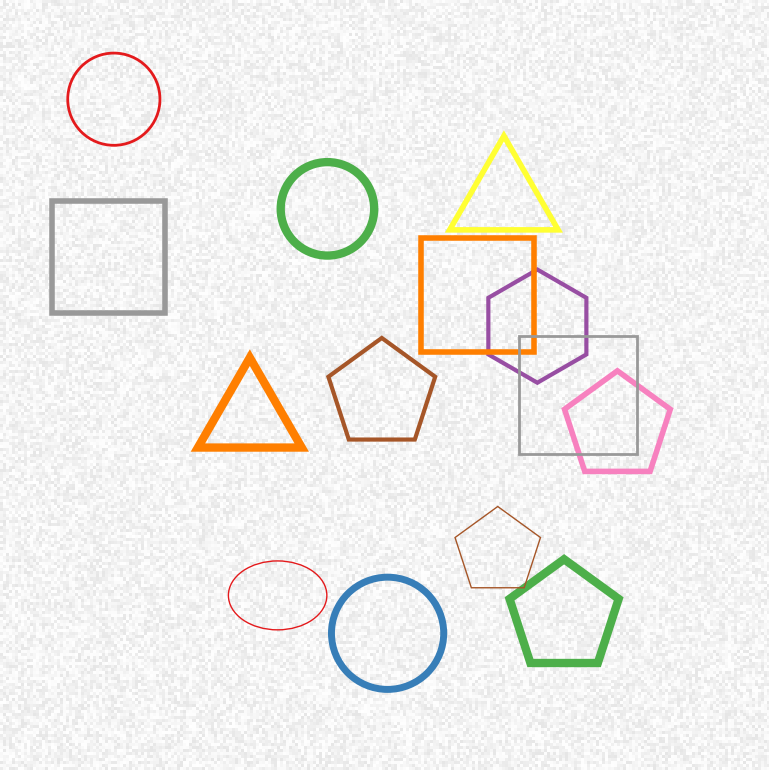[{"shape": "circle", "thickness": 1, "radius": 0.3, "center": [0.148, 0.871]}, {"shape": "oval", "thickness": 0.5, "radius": 0.32, "center": [0.361, 0.227]}, {"shape": "circle", "thickness": 2.5, "radius": 0.36, "center": [0.503, 0.178]}, {"shape": "pentagon", "thickness": 3, "radius": 0.37, "center": [0.733, 0.199]}, {"shape": "circle", "thickness": 3, "radius": 0.3, "center": [0.425, 0.729]}, {"shape": "hexagon", "thickness": 1.5, "radius": 0.37, "center": [0.698, 0.576]}, {"shape": "square", "thickness": 2, "radius": 0.37, "center": [0.62, 0.617]}, {"shape": "triangle", "thickness": 3, "radius": 0.39, "center": [0.324, 0.458]}, {"shape": "triangle", "thickness": 2, "radius": 0.41, "center": [0.654, 0.742]}, {"shape": "pentagon", "thickness": 0.5, "radius": 0.29, "center": [0.646, 0.284]}, {"shape": "pentagon", "thickness": 1.5, "radius": 0.36, "center": [0.496, 0.488]}, {"shape": "pentagon", "thickness": 2, "radius": 0.36, "center": [0.802, 0.446]}, {"shape": "square", "thickness": 2, "radius": 0.37, "center": [0.141, 0.666]}, {"shape": "square", "thickness": 1, "radius": 0.38, "center": [0.751, 0.487]}]